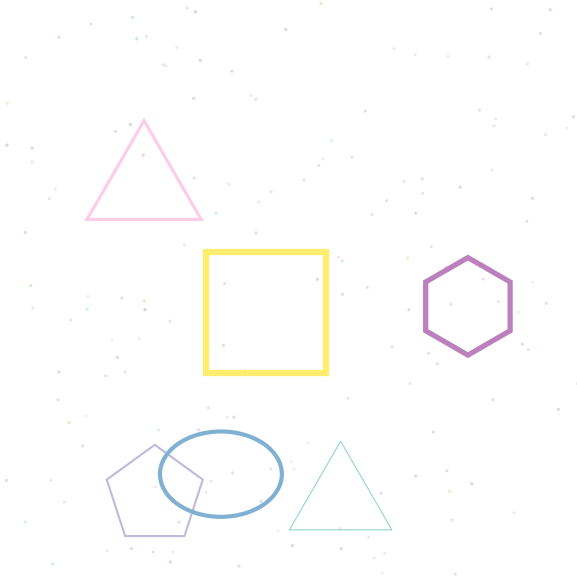[{"shape": "triangle", "thickness": 0.5, "radius": 0.51, "center": [0.59, 0.133]}, {"shape": "pentagon", "thickness": 1, "radius": 0.44, "center": [0.268, 0.142]}, {"shape": "oval", "thickness": 2, "radius": 0.53, "center": [0.383, 0.178]}, {"shape": "triangle", "thickness": 1.5, "radius": 0.57, "center": [0.249, 0.676]}, {"shape": "hexagon", "thickness": 2.5, "radius": 0.42, "center": [0.81, 0.469]}, {"shape": "square", "thickness": 3, "radius": 0.52, "center": [0.461, 0.458]}]